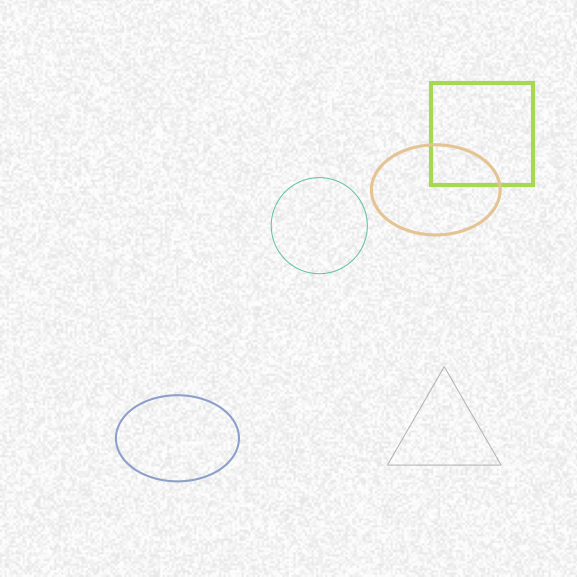[{"shape": "circle", "thickness": 0.5, "radius": 0.42, "center": [0.553, 0.608]}, {"shape": "oval", "thickness": 1, "radius": 0.53, "center": [0.307, 0.24]}, {"shape": "square", "thickness": 2, "radius": 0.44, "center": [0.834, 0.767]}, {"shape": "oval", "thickness": 1.5, "radius": 0.56, "center": [0.755, 0.67]}, {"shape": "triangle", "thickness": 0.5, "radius": 0.57, "center": [0.769, 0.251]}]